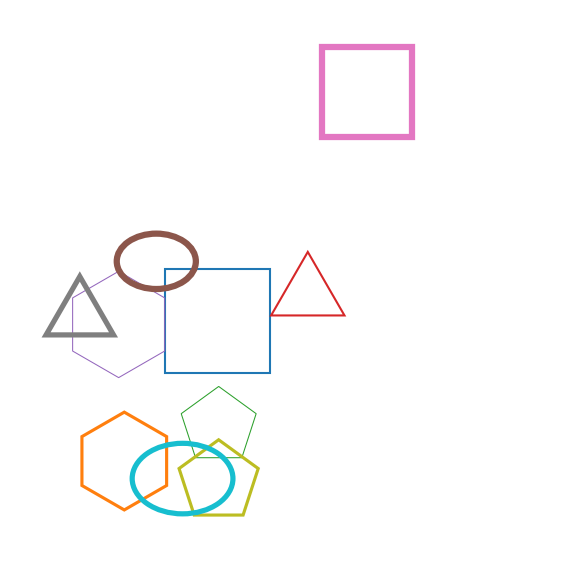[{"shape": "square", "thickness": 1, "radius": 0.45, "center": [0.377, 0.443]}, {"shape": "hexagon", "thickness": 1.5, "radius": 0.42, "center": [0.215, 0.201]}, {"shape": "pentagon", "thickness": 0.5, "radius": 0.34, "center": [0.379, 0.262]}, {"shape": "triangle", "thickness": 1, "radius": 0.37, "center": [0.533, 0.49]}, {"shape": "hexagon", "thickness": 0.5, "radius": 0.46, "center": [0.205, 0.437]}, {"shape": "oval", "thickness": 3, "radius": 0.34, "center": [0.271, 0.547]}, {"shape": "square", "thickness": 3, "radius": 0.39, "center": [0.636, 0.841]}, {"shape": "triangle", "thickness": 2.5, "radius": 0.34, "center": [0.138, 0.453]}, {"shape": "pentagon", "thickness": 1.5, "radius": 0.36, "center": [0.379, 0.166]}, {"shape": "oval", "thickness": 2.5, "radius": 0.44, "center": [0.316, 0.17]}]